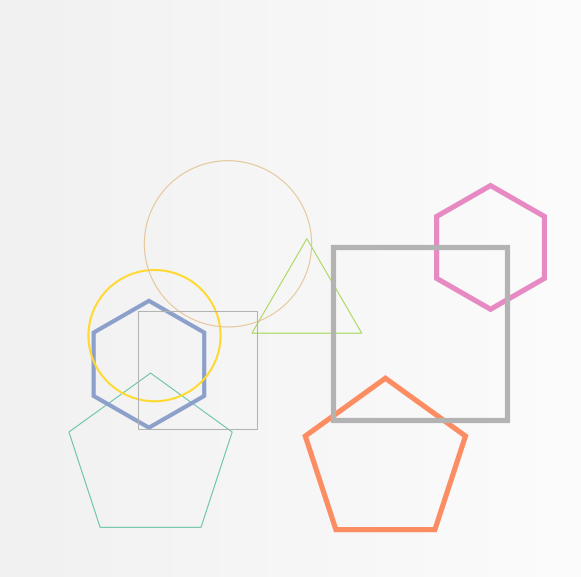[{"shape": "pentagon", "thickness": 0.5, "radius": 0.74, "center": [0.259, 0.205]}, {"shape": "pentagon", "thickness": 2.5, "radius": 0.72, "center": [0.663, 0.199]}, {"shape": "hexagon", "thickness": 2, "radius": 0.55, "center": [0.256, 0.368]}, {"shape": "hexagon", "thickness": 2.5, "radius": 0.54, "center": [0.844, 0.571]}, {"shape": "triangle", "thickness": 0.5, "radius": 0.55, "center": [0.528, 0.477]}, {"shape": "circle", "thickness": 1, "radius": 0.57, "center": [0.266, 0.418]}, {"shape": "circle", "thickness": 0.5, "radius": 0.72, "center": [0.392, 0.577]}, {"shape": "square", "thickness": 0.5, "radius": 0.51, "center": [0.339, 0.358]}, {"shape": "square", "thickness": 2.5, "radius": 0.75, "center": [0.722, 0.422]}]